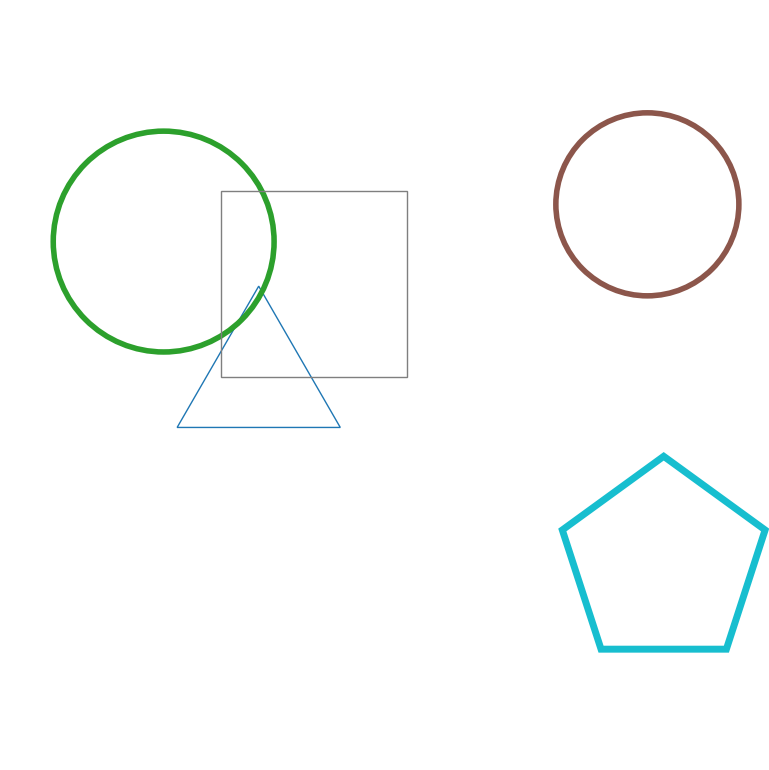[{"shape": "triangle", "thickness": 0.5, "radius": 0.61, "center": [0.336, 0.506]}, {"shape": "circle", "thickness": 2, "radius": 0.72, "center": [0.213, 0.686]}, {"shape": "circle", "thickness": 2, "radius": 0.59, "center": [0.841, 0.735]}, {"shape": "square", "thickness": 0.5, "radius": 0.6, "center": [0.408, 0.631]}, {"shape": "pentagon", "thickness": 2.5, "radius": 0.69, "center": [0.862, 0.269]}]